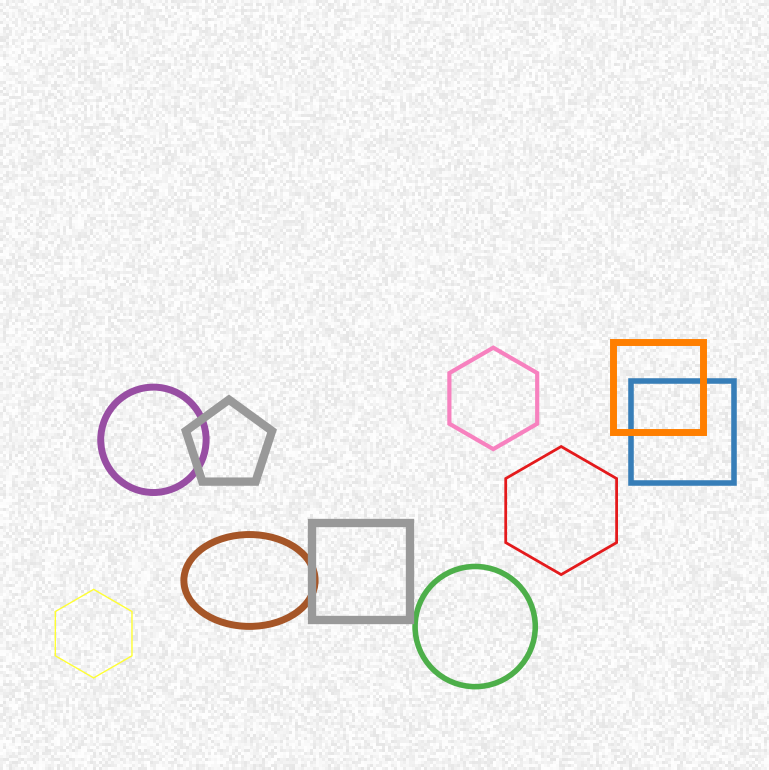[{"shape": "hexagon", "thickness": 1, "radius": 0.42, "center": [0.729, 0.337]}, {"shape": "square", "thickness": 2, "radius": 0.33, "center": [0.886, 0.439]}, {"shape": "circle", "thickness": 2, "radius": 0.39, "center": [0.617, 0.186]}, {"shape": "circle", "thickness": 2.5, "radius": 0.34, "center": [0.199, 0.429]}, {"shape": "square", "thickness": 2.5, "radius": 0.29, "center": [0.854, 0.497]}, {"shape": "hexagon", "thickness": 0.5, "radius": 0.29, "center": [0.122, 0.177]}, {"shape": "oval", "thickness": 2.5, "radius": 0.43, "center": [0.324, 0.246]}, {"shape": "hexagon", "thickness": 1.5, "radius": 0.33, "center": [0.641, 0.483]}, {"shape": "pentagon", "thickness": 3, "radius": 0.29, "center": [0.297, 0.422]}, {"shape": "square", "thickness": 3, "radius": 0.32, "center": [0.469, 0.258]}]